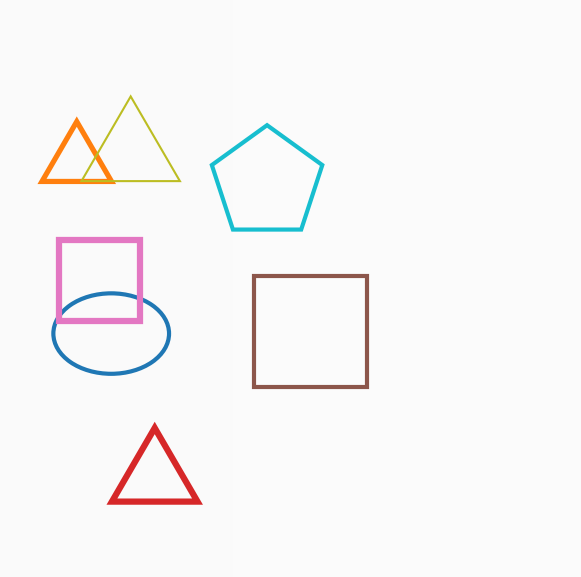[{"shape": "oval", "thickness": 2, "radius": 0.5, "center": [0.191, 0.422]}, {"shape": "triangle", "thickness": 2.5, "radius": 0.35, "center": [0.132, 0.719]}, {"shape": "triangle", "thickness": 3, "radius": 0.43, "center": [0.266, 0.173]}, {"shape": "square", "thickness": 2, "radius": 0.48, "center": [0.534, 0.425]}, {"shape": "square", "thickness": 3, "radius": 0.35, "center": [0.172, 0.513]}, {"shape": "triangle", "thickness": 1, "radius": 0.49, "center": [0.225, 0.734]}, {"shape": "pentagon", "thickness": 2, "radius": 0.5, "center": [0.459, 0.682]}]